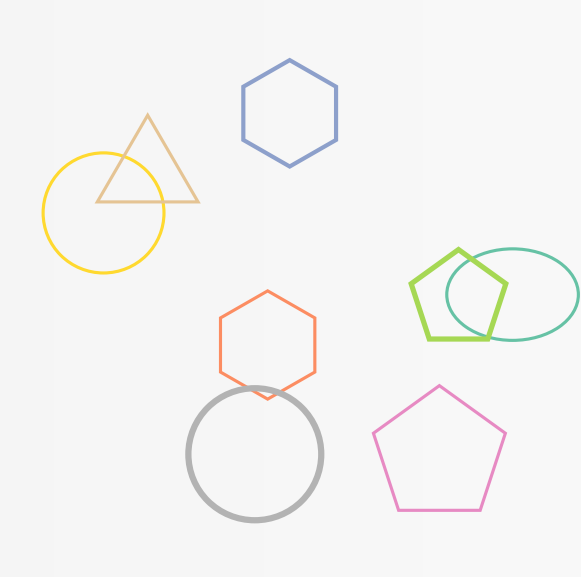[{"shape": "oval", "thickness": 1.5, "radius": 0.57, "center": [0.882, 0.489]}, {"shape": "hexagon", "thickness": 1.5, "radius": 0.47, "center": [0.461, 0.402]}, {"shape": "hexagon", "thickness": 2, "radius": 0.46, "center": [0.498, 0.803]}, {"shape": "pentagon", "thickness": 1.5, "radius": 0.6, "center": [0.756, 0.212]}, {"shape": "pentagon", "thickness": 2.5, "radius": 0.43, "center": [0.789, 0.481]}, {"shape": "circle", "thickness": 1.5, "radius": 0.52, "center": [0.178, 0.63]}, {"shape": "triangle", "thickness": 1.5, "radius": 0.5, "center": [0.254, 0.7]}, {"shape": "circle", "thickness": 3, "radius": 0.57, "center": [0.438, 0.213]}]